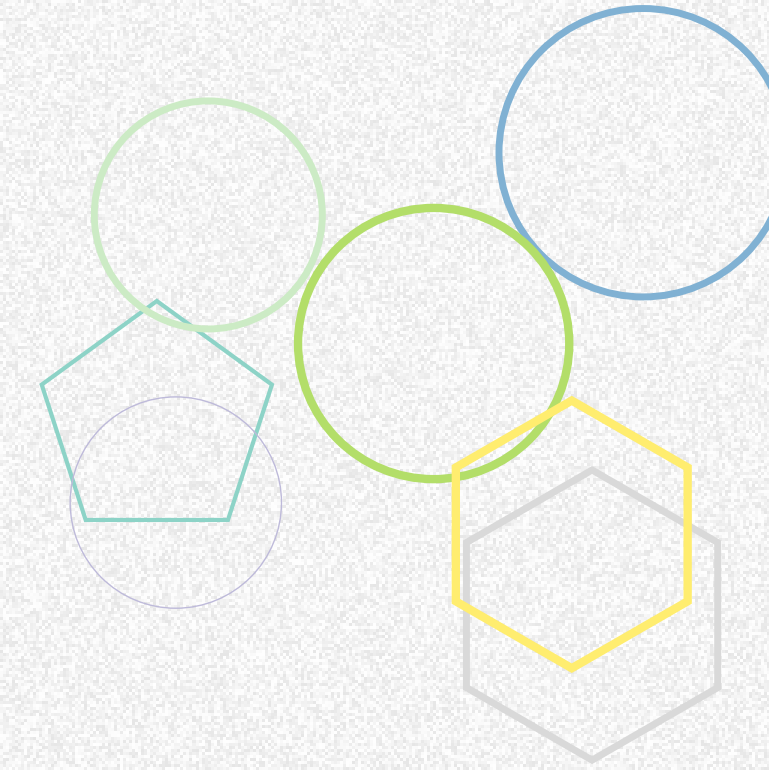[{"shape": "pentagon", "thickness": 1.5, "radius": 0.79, "center": [0.204, 0.452]}, {"shape": "circle", "thickness": 0.5, "radius": 0.69, "center": [0.228, 0.347]}, {"shape": "circle", "thickness": 2.5, "radius": 0.94, "center": [0.835, 0.802]}, {"shape": "circle", "thickness": 3, "radius": 0.88, "center": [0.563, 0.554]}, {"shape": "hexagon", "thickness": 2.5, "radius": 0.94, "center": [0.769, 0.201]}, {"shape": "circle", "thickness": 2.5, "radius": 0.74, "center": [0.271, 0.721]}, {"shape": "hexagon", "thickness": 3, "radius": 0.87, "center": [0.743, 0.306]}]